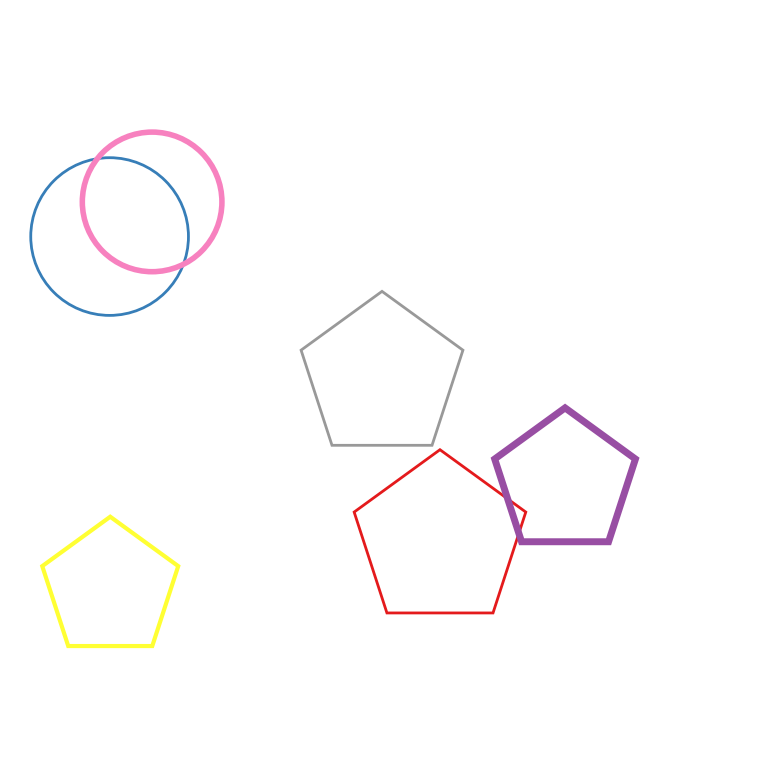[{"shape": "pentagon", "thickness": 1, "radius": 0.59, "center": [0.571, 0.299]}, {"shape": "circle", "thickness": 1, "radius": 0.51, "center": [0.142, 0.693]}, {"shape": "pentagon", "thickness": 2.5, "radius": 0.48, "center": [0.734, 0.374]}, {"shape": "pentagon", "thickness": 1.5, "radius": 0.46, "center": [0.143, 0.236]}, {"shape": "circle", "thickness": 2, "radius": 0.45, "center": [0.198, 0.738]}, {"shape": "pentagon", "thickness": 1, "radius": 0.55, "center": [0.496, 0.511]}]